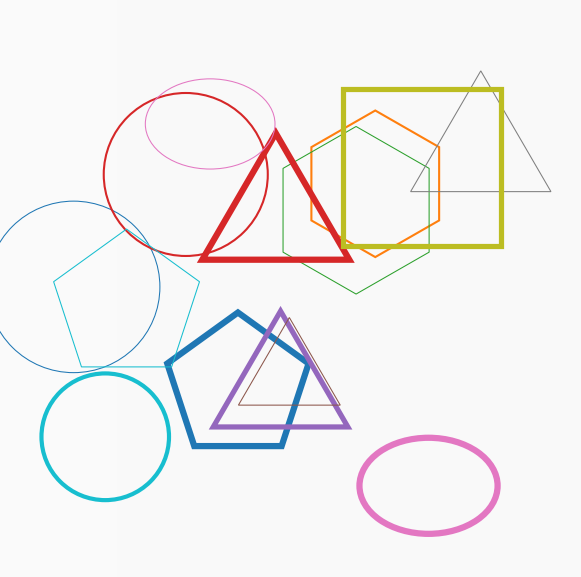[{"shape": "pentagon", "thickness": 3, "radius": 0.64, "center": [0.409, 0.33]}, {"shape": "circle", "thickness": 0.5, "radius": 0.74, "center": [0.127, 0.502]}, {"shape": "hexagon", "thickness": 1, "radius": 0.63, "center": [0.646, 0.681]}, {"shape": "hexagon", "thickness": 0.5, "radius": 0.73, "center": [0.613, 0.635]}, {"shape": "triangle", "thickness": 3, "radius": 0.73, "center": [0.474, 0.622]}, {"shape": "circle", "thickness": 1, "radius": 0.71, "center": [0.32, 0.697]}, {"shape": "triangle", "thickness": 2.5, "radius": 0.67, "center": [0.483, 0.327]}, {"shape": "triangle", "thickness": 0.5, "radius": 0.51, "center": [0.498, 0.348]}, {"shape": "oval", "thickness": 0.5, "radius": 0.56, "center": [0.362, 0.785]}, {"shape": "oval", "thickness": 3, "radius": 0.59, "center": [0.737, 0.158]}, {"shape": "triangle", "thickness": 0.5, "radius": 0.7, "center": [0.827, 0.737]}, {"shape": "square", "thickness": 2.5, "radius": 0.68, "center": [0.727, 0.709]}, {"shape": "circle", "thickness": 2, "radius": 0.55, "center": [0.181, 0.243]}, {"shape": "pentagon", "thickness": 0.5, "radius": 0.66, "center": [0.218, 0.471]}]